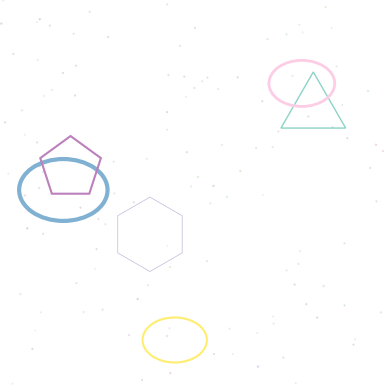[{"shape": "triangle", "thickness": 1, "radius": 0.49, "center": [0.814, 0.716]}, {"shape": "hexagon", "thickness": 0.5, "radius": 0.48, "center": [0.389, 0.391]}, {"shape": "oval", "thickness": 3, "radius": 0.57, "center": [0.165, 0.507]}, {"shape": "oval", "thickness": 2, "radius": 0.43, "center": [0.784, 0.783]}, {"shape": "pentagon", "thickness": 1.5, "radius": 0.41, "center": [0.183, 0.564]}, {"shape": "oval", "thickness": 1.5, "radius": 0.42, "center": [0.454, 0.117]}]